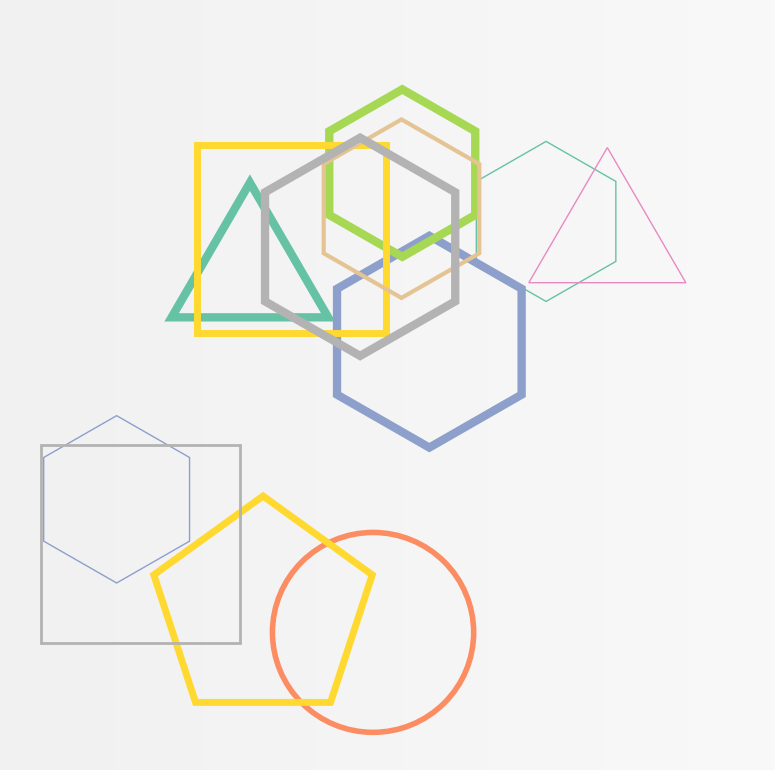[{"shape": "triangle", "thickness": 3, "radius": 0.58, "center": [0.322, 0.646]}, {"shape": "hexagon", "thickness": 0.5, "radius": 0.52, "center": [0.705, 0.712]}, {"shape": "circle", "thickness": 2, "radius": 0.65, "center": [0.481, 0.179]}, {"shape": "hexagon", "thickness": 3, "radius": 0.69, "center": [0.554, 0.556]}, {"shape": "hexagon", "thickness": 0.5, "radius": 0.54, "center": [0.15, 0.352]}, {"shape": "triangle", "thickness": 0.5, "radius": 0.58, "center": [0.784, 0.691]}, {"shape": "hexagon", "thickness": 3, "radius": 0.54, "center": [0.519, 0.775]}, {"shape": "pentagon", "thickness": 2.5, "radius": 0.74, "center": [0.339, 0.208]}, {"shape": "square", "thickness": 2.5, "radius": 0.61, "center": [0.376, 0.69]}, {"shape": "hexagon", "thickness": 1.5, "radius": 0.58, "center": [0.518, 0.729]}, {"shape": "hexagon", "thickness": 3, "radius": 0.71, "center": [0.465, 0.679]}, {"shape": "square", "thickness": 1, "radius": 0.64, "center": [0.181, 0.294]}]